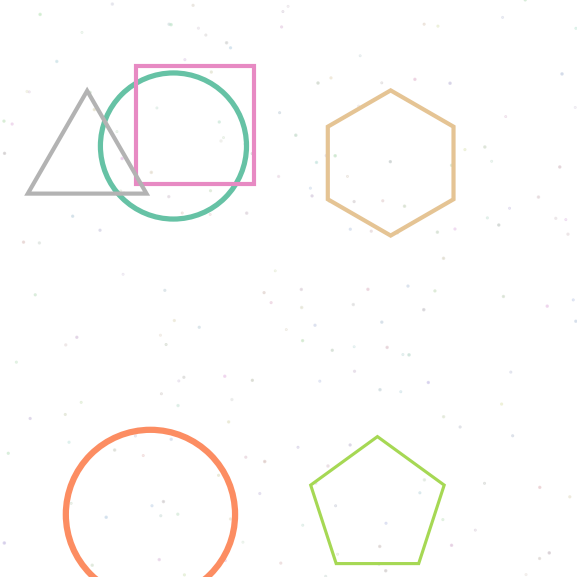[{"shape": "circle", "thickness": 2.5, "radius": 0.63, "center": [0.3, 0.746]}, {"shape": "circle", "thickness": 3, "radius": 0.73, "center": [0.261, 0.108]}, {"shape": "square", "thickness": 2, "radius": 0.51, "center": [0.337, 0.782]}, {"shape": "pentagon", "thickness": 1.5, "radius": 0.61, "center": [0.654, 0.122]}, {"shape": "hexagon", "thickness": 2, "radius": 0.63, "center": [0.676, 0.717]}, {"shape": "triangle", "thickness": 2, "radius": 0.59, "center": [0.151, 0.723]}]